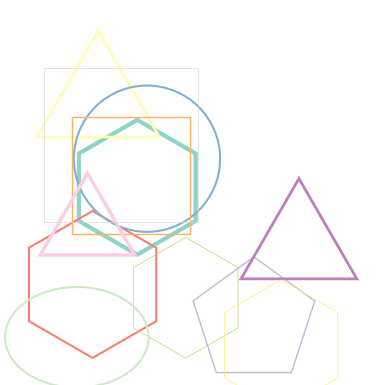[{"shape": "hexagon", "thickness": 3, "radius": 0.88, "center": [0.356, 0.514]}, {"shape": "triangle", "thickness": 2, "radius": 0.92, "center": [0.255, 0.736]}, {"shape": "pentagon", "thickness": 1, "radius": 0.83, "center": [0.659, 0.167]}, {"shape": "hexagon", "thickness": 1.5, "radius": 0.95, "center": [0.24, 0.261]}, {"shape": "circle", "thickness": 1.5, "radius": 0.95, "center": [0.382, 0.588]}, {"shape": "square", "thickness": 1, "radius": 0.76, "center": [0.34, 0.544]}, {"shape": "hexagon", "thickness": 0.5, "radius": 0.78, "center": [0.482, 0.227]}, {"shape": "triangle", "thickness": 2.5, "radius": 0.71, "center": [0.227, 0.409]}, {"shape": "square", "thickness": 0.5, "radius": 1.0, "center": [0.315, 0.624]}, {"shape": "triangle", "thickness": 2, "radius": 0.87, "center": [0.776, 0.363]}, {"shape": "oval", "thickness": 1.5, "radius": 0.93, "center": [0.2, 0.124]}, {"shape": "hexagon", "thickness": 0.5, "radius": 0.85, "center": [0.73, 0.103]}]